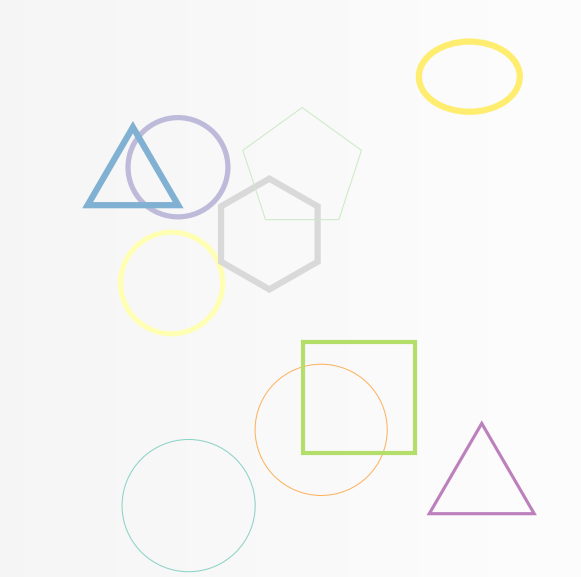[{"shape": "circle", "thickness": 0.5, "radius": 0.57, "center": [0.324, 0.124]}, {"shape": "circle", "thickness": 2.5, "radius": 0.44, "center": [0.295, 0.509]}, {"shape": "circle", "thickness": 2.5, "radius": 0.43, "center": [0.306, 0.71]}, {"shape": "triangle", "thickness": 3, "radius": 0.45, "center": [0.229, 0.689]}, {"shape": "circle", "thickness": 0.5, "radius": 0.57, "center": [0.553, 0.255]}, {"shape": "square", "thickness": 2, "radius": 0.48, "center": [0.617, 0.311]}, {"shape": "hexagon", "thickness": 3, "radius": 0.48, "center": [0.463, 0.594]}, {"shape": "triangle", "thickness": 1.5, "radius": 0.52, "center": [0.829, 0.162]}, {"shape": "pentagon", "thickness": 0.5, "radius": 0.54, "center": [0.52, 0.706]}, {"shape": "oval", "thickness": 3, "radius": 0.43, "center": [0.807, 0.866]}]